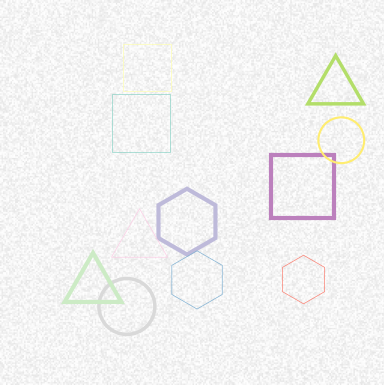[{"shape": "square", "thickness": 0.5, "radius": 0.37, "center": [0.366, 0.68]}, {"shape": "square", "thickness": 0.5, "radius": 0.31, "center": [0.382, 0.824]}, {"shape": "hexagon", "thickness": 3, "radius": 0.43, "center": [0.486, 0.424]}, {"shape": "hexagon", "thickness": 0.5, "radius": 0.32, "center": [0.788, 0.274]}, {"shape": "hexagon", "thickness": 0.5, "radius": 0.38, "center": [0.512, 0.273]}, {"shape": "triangle", "thickness": 2.5, "radius": 0.42, "center": [0.872, 0.772]}, {"shape": "triangle", "thickness": 0.5, "radius": 0.42, "center": [0.362, 0.374]}, {"shape": "circle", "thickness": 2.5, "radius": 0.36, "center": [0.33, 0.204]}, {"shape": "square", "thickness": 3, "radius": 0.41, "center": [0.787, 0.515]}, {"shape": "triangle", "thickness": 3, "radius": 0.43, "center": [0.242, 0.258]}, {"shape": "circle", "thickness": 1.5, "radius": 0.3, "center": [0.886, 0.636]}]